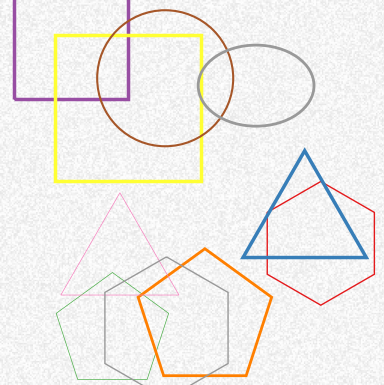[{"shape": "hexagon", "thickness": 1, "radius": 0.8, "center": [0.833, 0.368]}, {"shape": "triangle", "thickness": 2.5, "radius": 0.92, "center": [0.791, 0.424]}, {"shape": "pentagon", "thickness": 0.5, "radius": 0.77, "center": [0.292, 0.139]}, {"shape": "square", "thickness": 2.5, "radius": 0.74, "center": [0.185, 0.891]}, {"shape": "pentagon", "thickness": 2, "radius": 0.91, "center": [0.532, 0.172]}, {"shape": "square", "thickness": 2.5, "radius": 0.95, "center": [0.333, 0.72]}, {"shape": "circle", "thickness": 1.5, "radius": 0.88, "center": [0.429, 0.797]}, {"shape": "triangle", "thickness": 0.5, "radius": 0.89, "center": [0.311, 0.322]}, {"shape": "hexagon", "thickness": 1, "radius": 0.92, "center": [0.432, 0.148]}, {"shape": "oval", "thickness": 2, "radius": 0.75, "center": [0.665, 0.778]}]